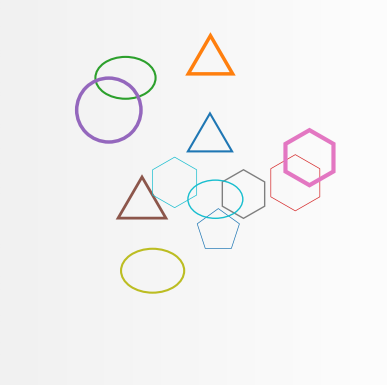[{"shape": "pentagon", "thickness": 0.5, "radius": 0.29, "center": [0.563, 0.401]}, {"shape": "triangle", "thickness": 1.5, "radius": 0.33, "center": [0.542, 0.64]}, {"shape": "triangle", "thickness": 2.5, "radius": 0.33, "center": [0.543, 0.841]}, {"shape": "oval", "thickness": 1.5, "radius": 0.39, "center": [0.324, 0.798]}, {"shape": "hexagon", "thickness": 0.5, "radius": 0.37, "center": [0.762, 0.525]}, {"shape": "circle", "thickness": 2.5, "radius": 0.41, "center": [0.281, 0.714]}, {"shape": "triangle", "thickness": 2, "radius": 0.36, "center": [0.366, 0.469]}, {"shape": "hexagon", "thickness": 3, "radius": 0.36, "center": [0.799, 0.59]}, {"shape": "hexagon", "thickness": 1, "radius": 0.32, "center": [0.628, 0.496]}, {"shape": "oval", "thickness": 1.5, "radius": 0.41, "center": [0.394, 0.297]}, {"shape": "hexagon", "thickness": 0.5, "radius": 0.33, "center": [0.451, 0.526]}, {"shape": "oval", "thickness": 1, "radius": 0.35, "center": [0.556, 0.483]}]